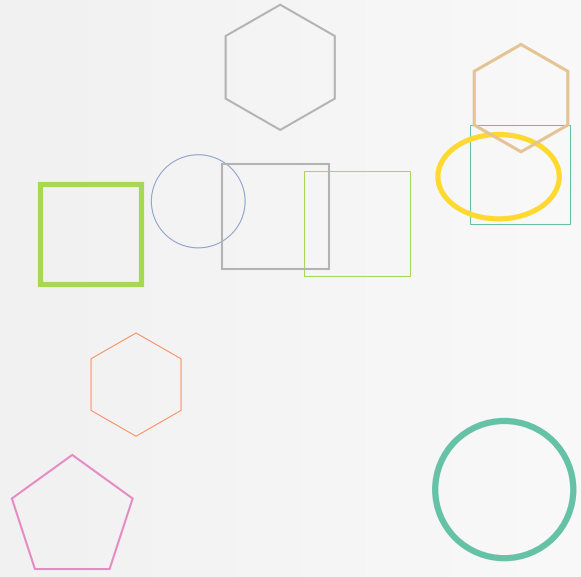[{"shape": "square", "thickness": 0.5, "radius": 0.43, "center": [0.895, 0.696]}, {"shape": "circle", "thickness": 3, "radius": 0.59, "center": [0.868, 0.151]}, {"shape": "hexagon", "thickness": 0.5, "radius": 0.45, "center": [0.234, 0.333]}, {"shape": "circle", "thickness": 0.5, "radius": 0.4, "center": [0.341, 0.651]}, {"shape": "pentagon", "thickness": 1, "radius": 0.55, "center": [0.124, 0.102]}, {"shape": "square", "thickness": 0.5, "radius": 0.45, "center": [0.614, 0.612]}, {"shape": "square", "thickness": 2.5, "radius": 0.43, "center": [0.155, 0.594]}, {"shape": "oval", "thickness": 2.5, "radius": 0.52, "center": [0.858, 0.693]}, {"shape": "hexagon", "thickness": 1.5, "radius": 0.46, "center": [0.896, 0.829]}, {"shape": "square", "thickness": 1, "radius": 0.46, "center": [0.474, 0.624]}, {"shape": "hexagon", "thickness": 1, "radius": 0.54, "center": [0.482, 0.883]}]